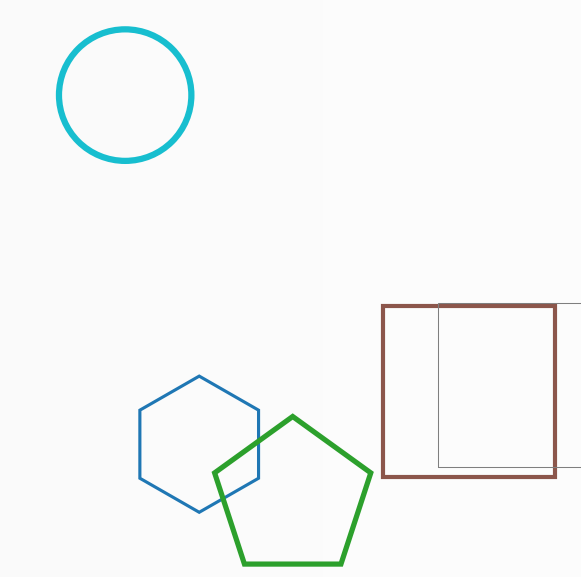[{"shape": "hexagon", "thickness": 1.5, "radius": 0.59, "center": [0.343, 0.23]}, {"shape": "pentagon", "thickness": 2.5, "radius": 0.71, "center": [0.504, 0.137]}, {"shape": "square", "thickness": 2, "radius": 0.74, "center": [0.807, 0.322]}, {"shape": "square", "thickness": 0.5, "radius": 0.71, "center": [0.895, 0.332]}, {"shape": "circle", "thickness": 3, "radius": 0.57, "center": [0.215, 0.834]}]